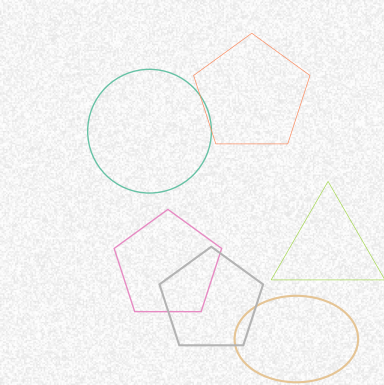[{"shape": "circle", "thickness": 1, "radius": 0.8, "center": [0.388, 0.659]}, {"shape": "pentagon", "thickness": 0.5, "radius": 0.79, "center": [0.654, 0.755]}, {"shape": "pentagon", "thickness": 1, "radius": 0.73, "center": [0.436, 0.309]}, {"shape": "triangle", "thickness": 0.5, "radius": 0.85, "center": [0.852, 0.358]}, {"shape": "oval", "thickness": 1.5, "radius": 0.8, "center": [0.77, 0.119]}, {"shape": "pentagon", "thickness": 1.5, "radius": 0.71, "center": [0.549, 0.218]}]